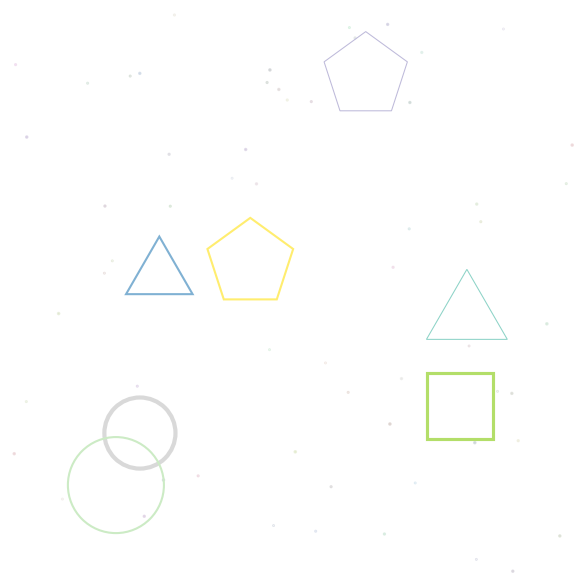[{"shape": "triangle", "thickness": 0.5, "radius": 0.4, "center": [0.808, 0.452]}, {"shape": "pentagon", "thickness": 0.5, "radius": 0.38, "center": [0.633, 0.869]}, {"shape": "triangle", "thickness": 1, "radius": 0.33, "center": [0.276, 0.523]}, {"shape": "square", "thickness": 1.5, "radius": 0.29, "center": [0.797, 0.296]}, {"shape": "circle", "thickness": 2, "radius": 0.31, "center": [0.242, 0.249]}, {"shape": "circle", "thickness": 1, "radius": 0.42, "center": [0.201, 0.159]}, {"shape": "pentagon", "thickness": 1, "radius": 0.39, "center": [0.433, 0.544]}]